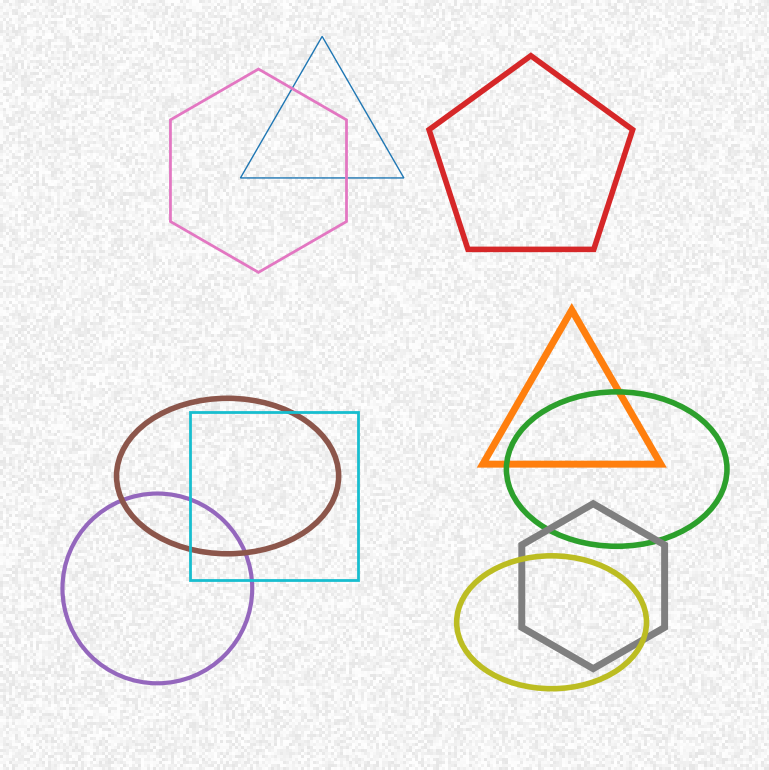[{"shape": "triangle", "thickness": 0.5, "radius": 0.61, "center": [0.418, 0.83]}, {"shape": "triangle", "thickness": 2.5, "radius": 0.67, "center": [0.743, 0.464]}, {"shape": "oval", "thickness": 2, "radius": 0.72, "center": [0.801, 0.391]}, {"shape": "pentagon", "thickness": 2, "radius": 0.7, "center": [0.689, 0.789]}, {"shape": "circle", "thickness": 1.5, "radius": 0.62, "center": [0.204, 0.236]}, {"shape": "oval", "thickness": 2, "radius": 0.72, "center": [0.296, 0.382]}, {"shape": "hexagon", "thickness": 1, "radius": 0.66, "center": [0.336, 0.778]}, {"shape": "hexagon", "thickness": 2.5, "radius": 0.54, "center": [0.77, 0.239]}, {"shape": "oval", "thickness": 2, "radius": 0.62, "center": [0.716, 0.192]}, {"shape": "square", "thickness": 1, "radius": 0.55, "center": [0.356, 0.356]}]